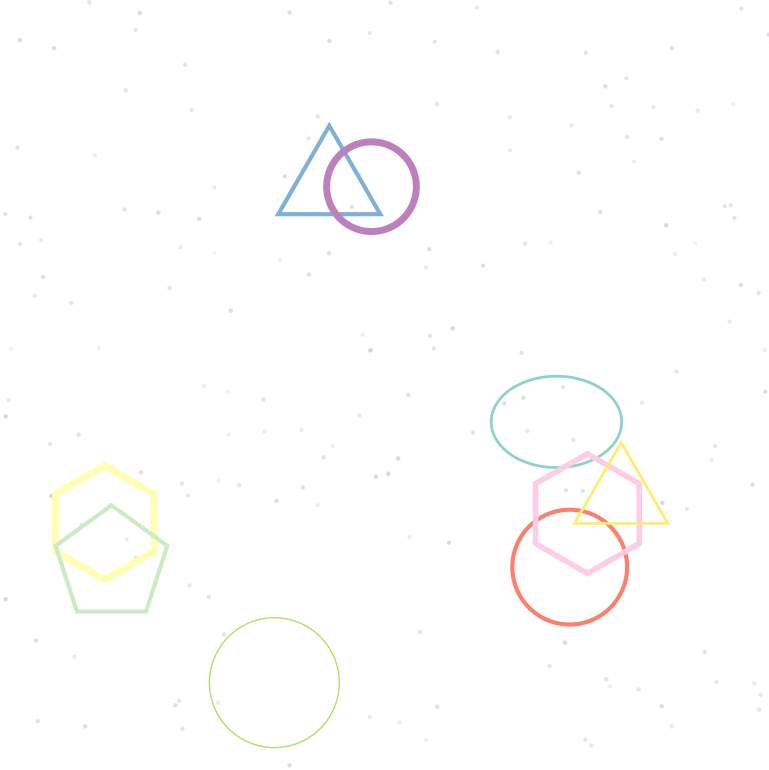[{"shape": "oval", "thickness": 1, "radius": 0.42, "center": [0.723, 0.452]}, {"shape": "hexagon", "thickness": 2.5, "radius": 0.37, "center": [0.136, 0.321]}, {"shape": "circle", "thickness": 1.5, "radius": 0.37, "center": [0.74, 0.263]}, {"shape": "triangle", "thickness": 1.5, "radius": 0.38, "center": [0.428, 0.76]}, {"shape": "circle", "thickness": 0.5, "radius": 0.42, "center": [0.356, 0.113]}, {"shape": "hexagon", "thickness": 2, "radius": 0.39, "center": [0.763, 0.333]}, {"shape": "circle", "thickness": 2.5, "radius": 0.29, "center": [0.482, 0.758]}, {"shape": "pentagon", "thickness": 1.5, "radius": 0.38, "center": [0.145, 0.268]}, {"shape": "triangle", "thickness": 1, "radius": 0.35, "center": [0.807, 0.355]}]